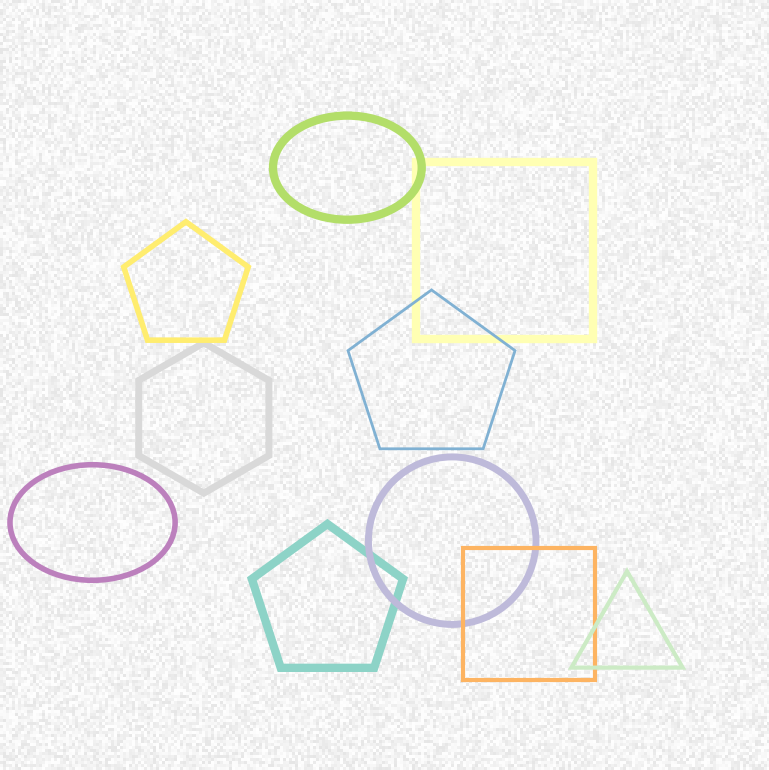[{"shape": "pentagon", "thickness": 3, "radius": 0.52, "center": [0.425, 0.216]}, {"shape": "square", "thickness": 3, "radius": 0.57, "center": [0.655, 0.674]}, {"shape": "circle", "thickness": 2.5, "radius": 0.54, "center": [0.587, 0.298]}, {"shape": "pentagon", "thickness": 1, "radius": 0.57, "center": [0.56, 0.509]}, {"shape": "square", "thickness": 1.5, "radius": 0.43, "center": [0.687, 0.202]}, {"shape": "oval", "thickness": 3, "radius": 0.48, "center": [0.451, 0.782]}, {"shape": "hexagon", "thickness": 2.5, "radius": 0.49, "center": [0.265, 0.457]}, {"shape": "oval", "thickness": 2, "radius": 0.54, "center": [0.12, 0.321]}, {"shape": "triangle", "thickness": 1.5, "radius": 0.42, "center": [0.814, 0.175]}, {"shape": "pentagon", "thickness": 2, "radius": 0.43, "center": [0.242, 0.627]}]